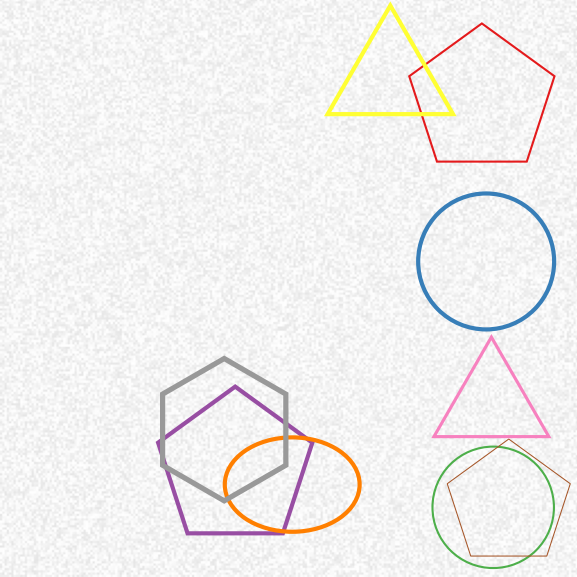[{"shape": "pentagon", "thickness": 1, "radius": 0.66, "center": [0.834, 0.826]}, {"shape": "circle", "thickness": 2, "radius": 0.59, "center": [0.842, 0.546]}, {"shape": "circle", "thickness": 1, "radius": 0.53, "center": [0.854, 0.121]}, {"shape": "pentagon", "thickness": 2, "radius": 0.7, "center": [0.407, 0.189]}, {"shape": "oval", "thickness": 2, "radius": 0.58, "center": [0.506, 0.16]}, {"shape": "triangle", "thickness": 2, "radius": 0.63, "center": [0.676, 0.864]}, {"shape": "pentagon", "thickness": 0.5, "radius": 0.56, "center": [0.881, 0.127]}, {"shape": "triangle", "thickness": 1.5, "radius": 0.57, "center": [0.851, 0.301]}, {"shape": "hexagon", "thickness": 2.5, "radius": 0.62, "center": [0.388, 0.255]}]